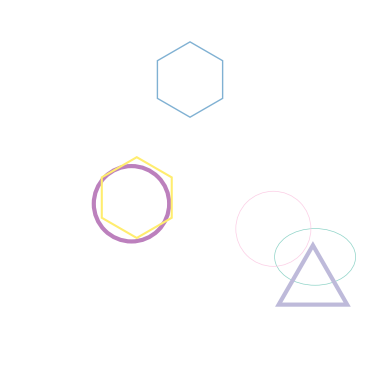[{"shape": "oval", "thickness": 0.5, "radius": 0.53, "center": [0.818, 0.333]}, {"shape": "triangle", "thickness": 3, "radius": 0.51, "center": [0.813, 0.26]}, {"shape": "hexagon", "thickness": 1, "radius": 0.49, "center": [0.494, 0.793]}, {"shape": "circle", "thickness": 0.5, "radius": 0.49, "center": [0.71, 0.406]}, {"shape": "circle", "thickness": 3, "radius": 0.49, "center": [0.342, 0.471]}, {"shape": "hexagon", "thickness": 1.5, "radius": 0.52, "center": [0.355, 0.487]}]